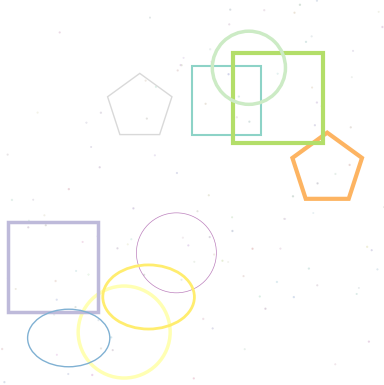[{"shape": "square", "thickness": 1.5, "radius": 0.45, "center": [0.589, 0.74]}, {"shape": "circle", "thickness": 2.5, "radius": 0.6, "center": [0.323, 0.138]}, {"shape": "square", "thickness": 2.5, "radius": 0.58, "center": [0.137, 0.307]}, {"shape": "oval", "thickness": 1, "radius": 0.53, "center": [0.178, 0.122]}, {"shape": "pentagon", "thickness": 3, "radius": 0.48, "center": [0.85, 0.56]}, {"shape": "square", "thickness": 3, "radius": 0.58, "center": [0.721, 0.746]}, {"shape": "pentagon", "thickness": 1, "radius": 0.44, "center": [0.363, 0.722]}, {"shape": "circle", "thickness": 0.5, "radius": 0.52, "center": [0.458, 0.343]}, {"shape": "circle", "thickness": 2.5, "radius": 0.48, "center": [0.646, 0.824]}, {"shape": "oval", "thickness": 2, "radius": 0.59, "center": [0.386, 0.229]}]